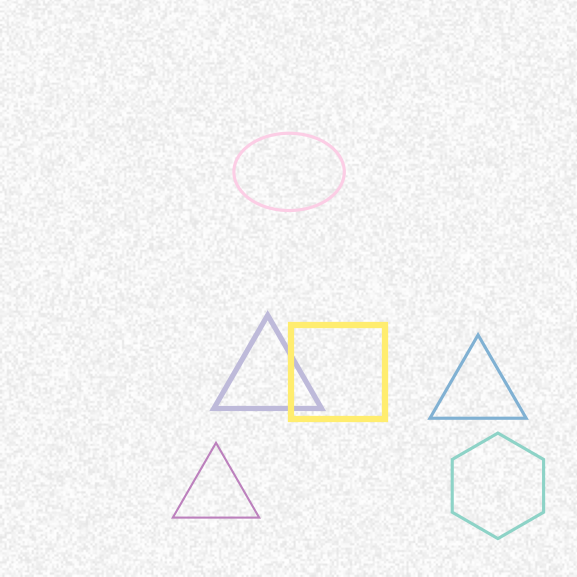[{"shape": "hexagon", "thickness": 1.5, "radius": 0.46, "center": [0.862, 0.158]}, {"shape": "triangle", "thickness": 2.5, "radius": 0.54, "center": [0.464, 0.346]}, {"shape": "triangle", "thickness": 1.5, "radius": 0.48, "center": [0.828, 0.323]}, {"shape": "oval", "thickness": 1.5, "radius": 0.48, "center": [0.501, 0.701]}, {"shape": "triangle", "thickness": 1, "radius": 0.43, "center": [0.374, 0.146]}, {"shape": "square", "thickness": 3, "radius": 0.41, "center": [0.585, 0.354]}]